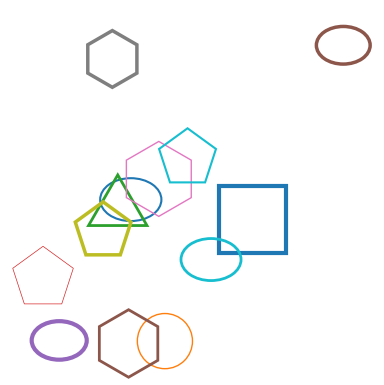[{"shape": "square", "thickness": 3, "radius": 0.43, "center": [0.656, 0.43]}, {"shape": "oval", "thickness": 1.5, "radius": 0.4, "center": [0.34, 0.482]}, {"shape": "circle", "thickness": 1, "radius": 0.36, "center": [0.428, 0.114]}, {"shape": "triangle", "thickness": 2, "radius": 0.44, "center": [0.306, 0.458]}, {"shape": "pentagon", "thickness": 0.5, "radius": 0.41, "center": [0.112, 0.278]}, {"shape": "oval", "thickness": 3, "radius": 0.36, "center": [0.154, 0.116]}, {"shape": "hexagon", "thickness": 2, "radius": 0.44, "center": [0.334, 0.108]}, {"shape": "oval", "thickness": 2.5, "radius": 0.35, "center": [0.892, 0.882]}, {"shape": "hexagon", "thickness": 1, "radius": 0.49, "center": [0.412, 0.535]}, {"shape": "hexagon", "thickness": 2.5, "radius": 0.37, "center": [0.292, 0.847]}, {"shape": "pentagon", "thickness": 2.5, "radius": 0.38, "center": [0.268, 0.4]}, {"shape": "pentagon", "thickness": 1.5, "radius": 0.39, "center": [0.487, 0.589]}, {"shape": "oval", "thickness": 2, "radius": 0.39, "center": [0.548, 0.326]}]